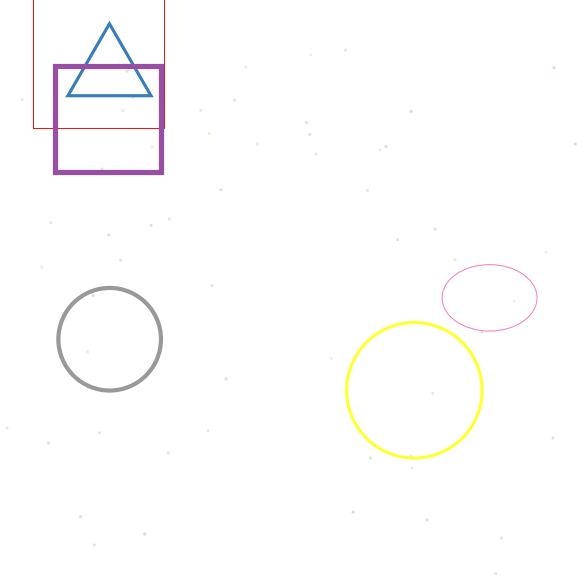[{"shape": "square", "thickness": 0.5, "radius": 0.57, "center": [0.171, 0.891]}, {"shape": "triangle", "thickness": 1.5, "radius": 0.42, "center": [0.19, 0.875]}, {"shape": "square", "thickness": 2.5, "radius": 0.46, "center": [0.188, 0.793]}, {"shape": "circle", "thickness": 1.5, "radius": 0.59, "center": [0.718, 0.323]}, {"shape": "oval", "thickness": 0.5, "radius": 0.41, "center": [0.848, 0.483]}, {"shape": "circle", "thickness": 2, "radius": 0.44, "center": [0.19, 0.412]}]